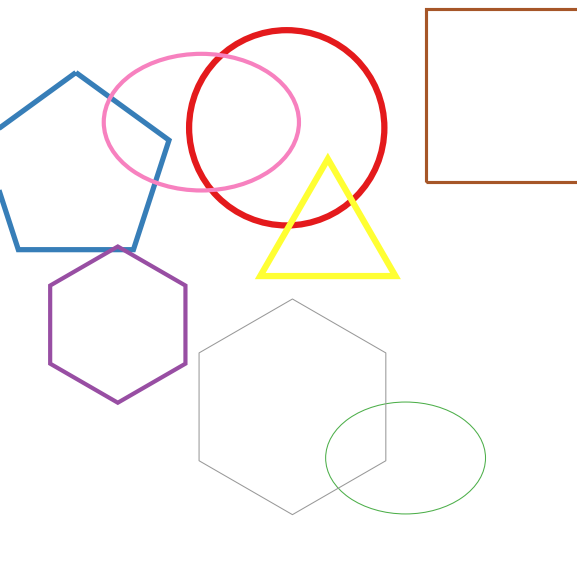[{"shape": "circle", "thickness": 3, "radius": 0.85, "center": [0.497, 0.778]}, {"shape": "pentagon", "thickness": 2.5, "radius": 0.85, "center": [0.131, 0.704]}, {"shape": "oval", "thickness": 0.5, "radius": 0.69, "center": [0.702, 0.206]}, {"shape": "hexagon", "thickness": 2, "radius": 0.68, "center": [0.204, 0.437]}, {"shape": "triangle", "thickness": 3, "radius": 0.68, "center": [0.568, 0.589]}, {"shape": "square", "thickness": 1.5, "radius": 0.75, "center": [0.887, 0.833]}, {"shape": "oval", "thickness": 2, "radius": 0.85, "center": [0.349, 0.788]}, {"shape": "hexagon", "thickness": 0.5, "radius": 0.93, "center": [0.506, 0.295]}]